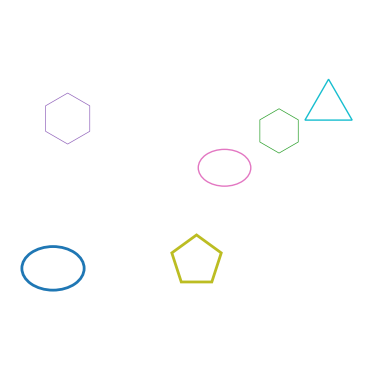[{"shape": "oval", "thickness": 2, "radius": 0.4, "center": [0.138, 0.303]}, {"shape": "hexagon", "thickness": 0.5, "radius": 0.29, "center": [0.725, 0.66]}, {"shape": "hexagon", "thickness": 0.5, "radius": 0.33, "center": [0.176, 0.692]}, {"shape": "oval", "thickness": 1, "radius": 0.34, "center": [0.583, 0.564]}, {"shape": "pentagon", "thickness": 2, "radius": 0.34, "center": [0.51, 0.322]}, {"shape": "triangle", "thickness": 1, "radius": 0.35, "center": [0.853, 0.723]}]